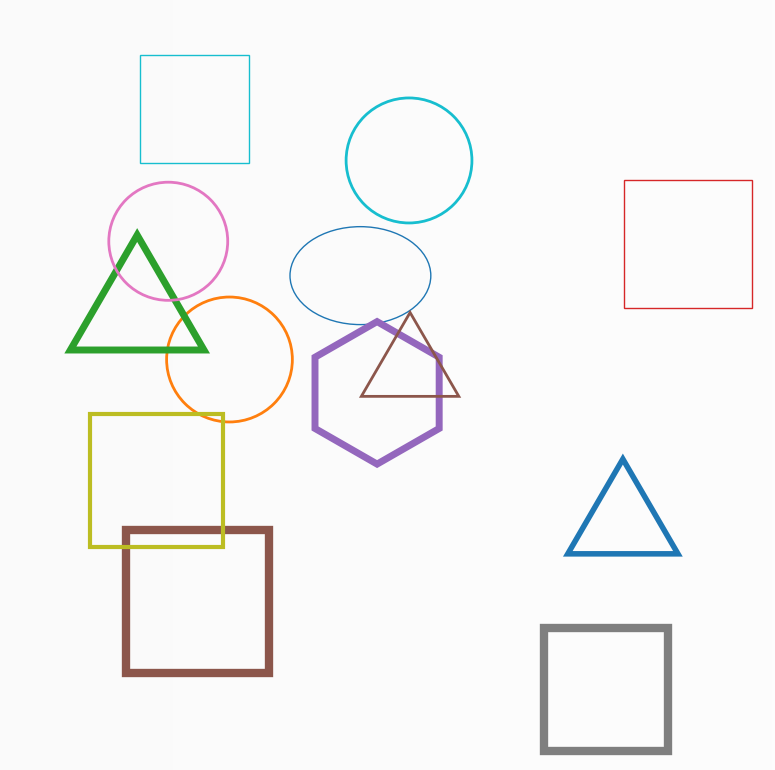[{"shape": "triangle", "thickness": 2, "radius": 0.41, "center": [0.804, 0.322]}, {"shape": "oval", "thickness": 0.5, "radius": 0.45, "center": [0.465, 0.642]}, {"shape": "circle", "thickness": 1, "radius": 0.41, "center": [0.296, 0.533]}, {"shape": "triangle", "thickness": 2.5, "radius": 0.5, "center": [0.177, 0.595]}, {"shape": "square", "thickness": 0.5, "radius": 0.41, "center": [0.888, 0.683]}, {"shape": "hexagon", "thickness": 2.5, "radius": 0.46, "center": [0.487, 0.49]}, {"shape": "triangle", "thickness": 1, "radius": 0.36, "center": [0.529, 0.522]}, {"shape": "square", "thickness": 3, "radius": 0.46, "center": [0.255, 0.219]}, {"shape": "circle", "thickness": 1, "radius": 0.38, "center": [0.217, 0.687]}, {"shape": "square", "thickness": 3, "radius": 0.4, "center": [0.782, 0.105]}, {"shape": "square", "thickness": 1.5, "radius": 0.43, "center": [0.202, 0.376]}, {"shape": "square", "thickness": 0.5, "radius": 0.35, "center": [0.251, 0.858]}, {"shape": "circle", "thickness": 1, "radius": 0.41, "center": [0.528, 0.792]}]